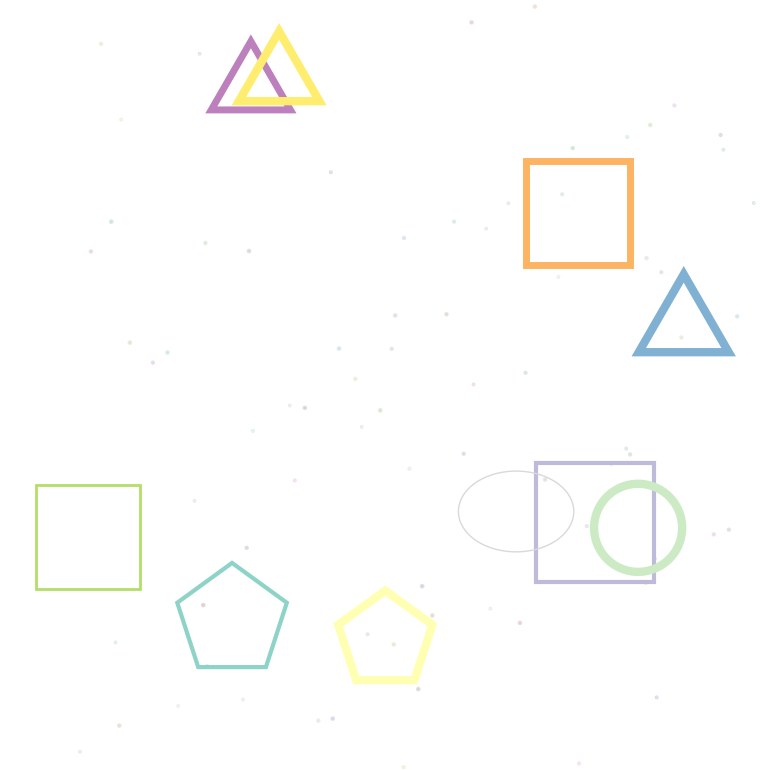[{"shape": "pentagon", "thickness": 1.5, "radius": 0.37, "center": [0.301, 0.194]}, {"shape": "pentagon", "thickness": 3, "radius": 0.32, "center": [0.5, 0.169]}, {"shape": "square", "thickness": 1.5, "radius": 0.38, "center": [0.773, 0.321]}, {"shape": "triangle", "thickness": 3, "radius": 0.34, "center": [0.888, 0.576]}, {"shape": "square", "thickness": 2.5, "radius": 0.34, "center": [0.751, 0.723]}, {"shape": "square", "thickness": 1, "radius": 0.34, "center": [0.114, 0.302]}, {"shape": "oval", "thickness": 0.5, "radius": 0.37, "center": [0.67, 0.336]}, {"shape": "triangle", "thickness": 2.5, "radius": 0.3, "center": [0.326, 0.887]}, {"shape": "circle", "thickness": 3, "radius": 0.29, "center": [0.829, 0.315]}, {"shape": "triangle", "thickness": 3, "radius": 0.3, "center": [0.363, 0.899]}]